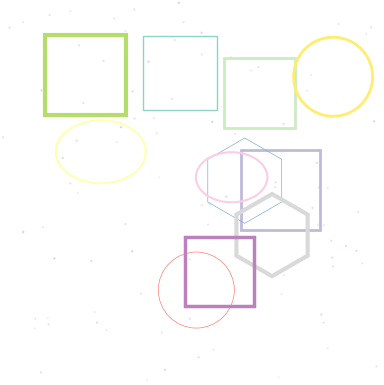[{"shape": "square", "thickness": 1, "radius": 0.48, "center": [0.467, 0.812]}, {"shape": "oval", "thickness": 1.5, "radius": 0.58, "center": [0.262, 0.606]}, {"shape": "square", "thickness": 2, "radius": 0.51, "center": [0.729, 0.506]}, {"shape": "circle", "thickness": 0.5, "radius": 0.49, "center": [0.51, 0.247]}, {"shape": "hexagon", "thickness": 0.5, "radius": 0.55, "center": [0.636, 0.531]}, {"shape": "square", "thickness": 3, "radius": 0.52, "center": [0.223, 0.805]}, {"shape": "oval", "thickness": 1.5, "radius": 0.46, "center": [0.602, 0.54]}, {"shape": "hexagon", "thickness": 3, "radius": 0.53, "center": [0.707, 0.389]}, {"shape": "square", "thickness": 2.5, "radius": 0.45, "center": [0.571, 0.295]}, {"shape": "square", "thickness": 2, "radius": 0.46, "center": [0.674, 0.759]}, {"shape": "circle", "thickness": 2, "radius": 0.51, "center": [0.865, 0.801]}]